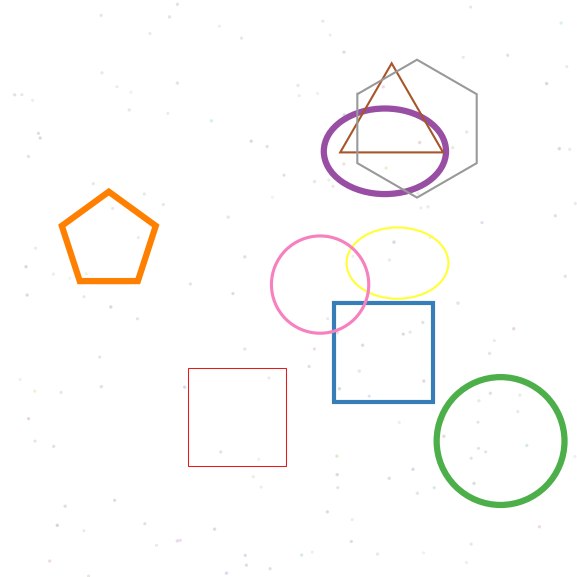[{"shape": "square", "thickness": 0.5, "radius": 0.42, "center": [0.411, 0.277]}, {"shape": "square", "thickness": 2, "radius": 0.43, "center": [0.664, 0.388]}, {"shape": "circle", "thickness": 3, "radius": 0.55, "center": [0.867, 0.235]}, {"shape": "oval", "thickness": 3, "radius": 0.53, "center": [0.667, 0.737]}, {"shape": "pentagon", "thickness": 3, "radius": 0.43, "center": [0.188, 0.582]}, {"shape": "oval", "thickness": 1, "radius": 0.44, "center": [0.688, 0.544]}, {"shape": "triangle", "thickness": 1, "radius": 0.51, "center": [0.678, 0.787]}, {"shape": "circle", "thickness": 1.5, "radius": 0.42, "center": [0.554, 0.506]}, {"shape": "hexagon", "thickness": 1, "radius": 0.6, "center": [0.722, 0.776]}]